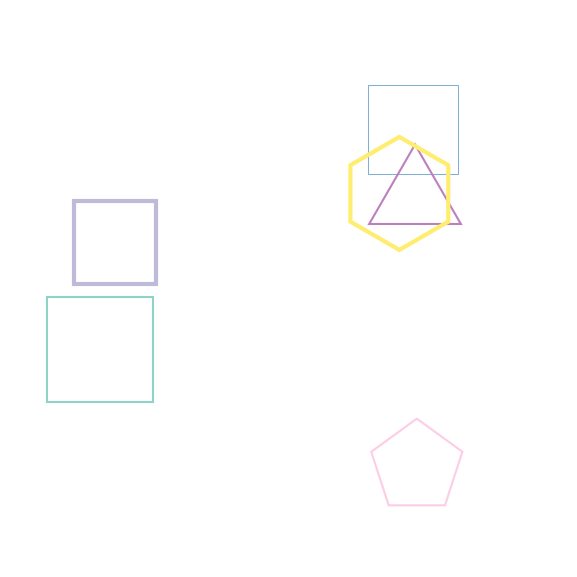[{"shape": "square", "thickness": 1, "radius": 0.46, "center": [0.173, 0.394]}, {"shape": "square", "thickness": 2, "radius": 0.36, "center": [0.199, 0.579]}, {"shape": "square", "thickness": 0.5, "radius": 0.39, "center": [0.715, 0.775]}, {"shape": "pentagon", "thickness": 1, "radius": 0.41, "center": [0.722, 0.191]}, {"shape": "triangle", "thickness": 1, "radius": 0.46, "center": [0.719, 0.657]}, {"shape": "hexagon", "thickness": 2, "radius": 0.49, "center": [0.691, 0.664]}]